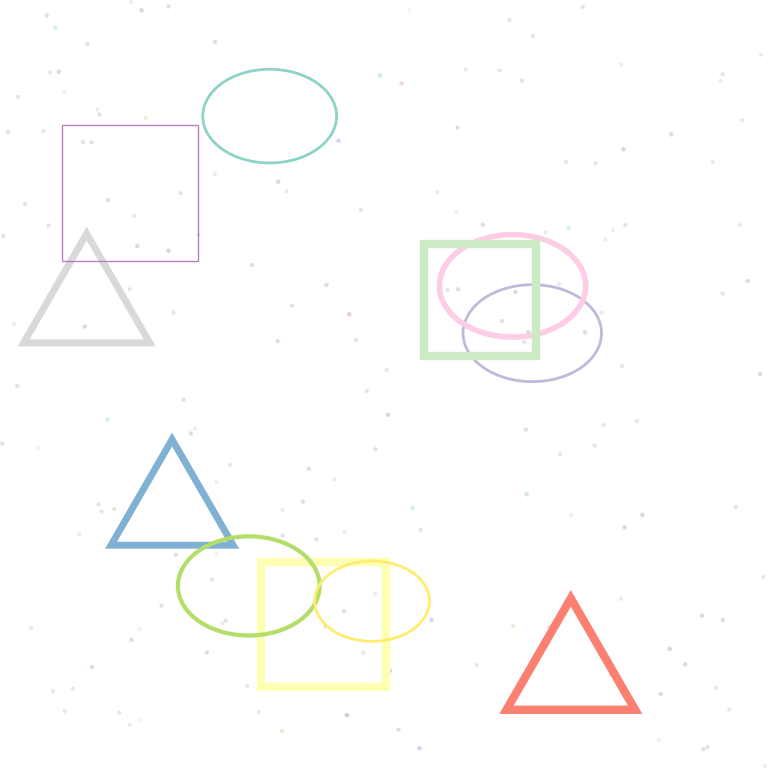[{"shape": "oval", "thickness": 1, "radius": 0.43, "center": [0.35, 0.849]}, {"shape": "square", "thickness": 3, "radius": 0.41, "center": [0.42, 0.189]}, {"shape": "oval", "thickness": 1, "radius": 0.45, "center": [0.691, 0.567]}, {"shape": "triangle", "thickness": 3, "radius": 0.48, "center": [0.741, 0.126]}, {"shape": "triangle", "thickness": 2.5, "radius": 0.46, "center": [0.223, 0.338]}, {"shape": "oval", "thickness": 1.5, "radius": 0.46, "center": [0.323, 0.239]}, {"shape": "oval", "thickness": 2, "radius": 0.48, "center": [0.666, 0.629]}, {"shape": "triangle", "thickness": 2.5, "radius": 0.47, "center": [0.113, 0.602]}, {"shape": "square", "thickness": 0.5, "radius": 0.44, "center": [0.169, 0.749]}, {"shape": "square", "thickness": 3, "radius": 0.36, "center": [0.624, 0.61]}, {"shape": "oval", "thickness": 1, "radius": 0.37, "center": [0.483, 0.219]}]